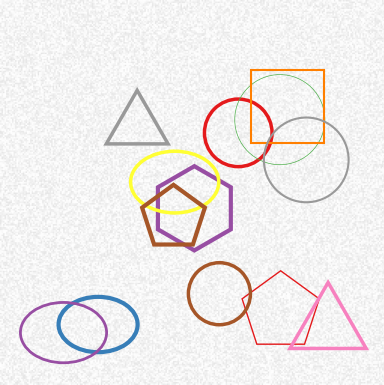[{"shape": "circle", "thickness": 2.5, "radius": 0.44, "center": [0.619, 0.655]}, {"shape": "pentagon", "thickness": 1, "radius": 0.53, "center": [0.729, 0.191]}, {"shape": "oval", "thickness": 3, "radius": 0.51, "center": [0.255, 0.157]}, {"shape": "circle", "thickness": 0.5, "radius": 0.59, "center": [0.727, 0.689]}, {"shape": "hexagon", "thickness": 3, "radius": 0.55, "center": [0.505, 0.459]}, {"shape": "oval", "thickness": 2, "radius": 0.56, "center": [0.165, 0.136]}, {"shape": "square", "thickness": 1.5, "radius": 0.47, "center": [0.747, 0.723]}, {"shape": "oval", "thickness": 2.5, "radius": 0.57, "center": [0.454, 0.527]}, {"shape": "pentagon", "thickness": 3, "radius": 0.43, "center": [0.451, 0.434]}, {"shape": "circle", "thickness": 2.5, "radius": 0.4, "center": [0.57, 0.237]}, {"shape": "triangle", "thickness": 2.5, "radius": 0.57, "center": [0.852, 0.152]}, {"shape": "circle", "thickness": 1.5, "radius": 0.55, "center": [0.795, 0.585]}, {"shape": "triangle", "thickness": 2.5, "radius": 0.46, "center": [0.356, 0.673]}]